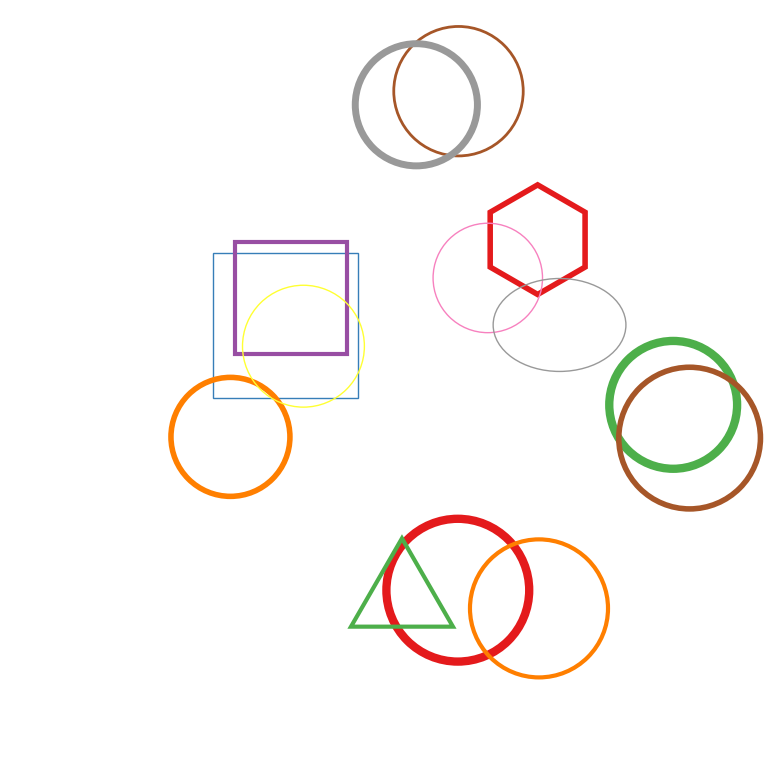[{"shape": "hexagon", "thickness": 2, "radius": 0.36, "center": [0.698, 0.689]}, {"shape": "circle", "thickness": 3, "radius": 0.46, "center": [0.595, 0.234]}, {"shape": "square", "thickness": 0.5, "radius": 0.47, "center": [0.37, 0.577]}, {"shape": "circle", "thickness": 3, "radius": 0.42, "center": [0.874, 0.474]}, {"shape": "triangle", "thickness": 1.5, "radius": 0.38, "center": [0.522, 0.224]}, {"shape": "square", "thickness": 1.5, "radius": 0.36, "center": [0.378, 0.613]}, {"shape": "circle", "thickness": 1.5, "radius": 0.45, "center": [0.7, 0.21]}, {"shape": "circle", "thickness": 2, "radius": 0.39, "center": [0.299, 0.433]}, {"shape": "circle", "thickness": 0.5, "radius": 0.4, "center": [0.394, 0.55]}, {"shape": "circle", "thickness": 1, "radius": 0.42, "center": [0.595, 0.882]}, {"shape": "circle", "thickness": 2, "radius": 0.46, "center": [0.896, 0.431]}, {"shape": "circle", "thickness": 0.5, "radius": 0.36, "center": [0.633, 0.639]}, {"shape": "oval", "thickness": 0.5, "radius": 0.43, "center": [0.727, 0.578]}, {"shape": "circle", "thickness": 2.5, "radius": 0.4, "center": [0.541, 0.864]}]